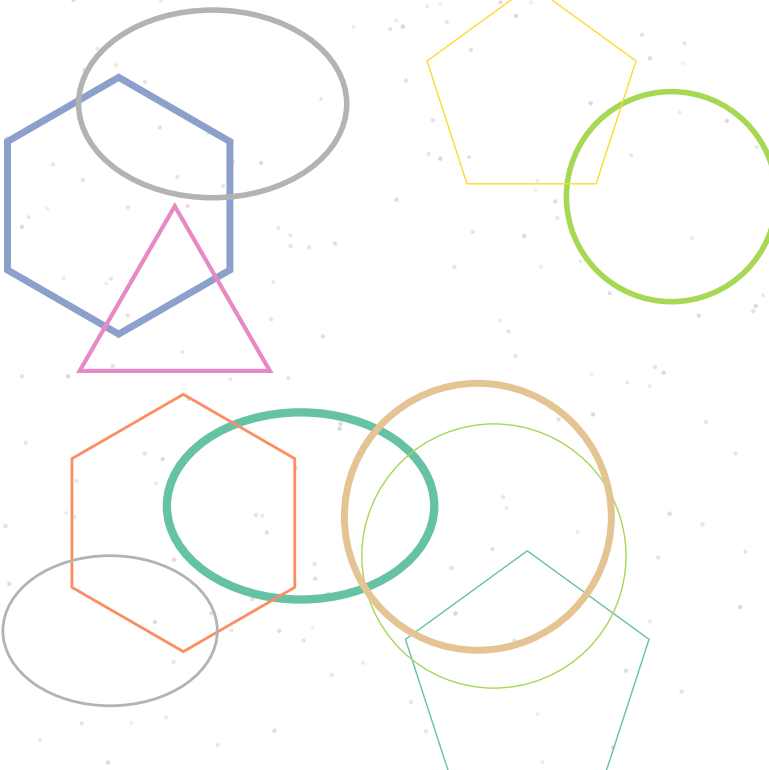[{"shape": "pentagon", "thickness": 0.5, "radius": 0.83, "center": [0.685, 0.118]}, {"shape": "oval", "thickness": 3, "radius": 0.87, "center": [0.39, 0.343]}, {"shape": "hexagon", "thickness": 1, "radius": 0.84, "center": [0.238, 0.321]}, {"shape": "hexagon", "thickness": 2.5, "radius": 0.83, "center": [0.154, 0.733]}, {"shape": "triangle", "thickness": 1.5, "radius": 0.71, "center": [0.227, 0.59]}, {"shape": "circle", "thickness": 2, "radius": 0.68, "center": [0.872, 0.745]}, {"shape": "circle", "thickness": 0.5, "radius": 0.86, "center": [0.641, 0.278]}, {"shape": "pentagon", "thickness": 0.5, "radius": 0.71, "center": [0.69, 0.877]}, {"shape": "circle", "thickness": 2.5, "radius": 0.87, "center": [0.621, 0.329]}, {"shape": "oval", "thickness": 2, "radius": 0.87, "center": [0.276, 0.865]}, {"shape": "oval", "thickness": 1, "radius": 0.7, "center": [0.143, 0.181]}]